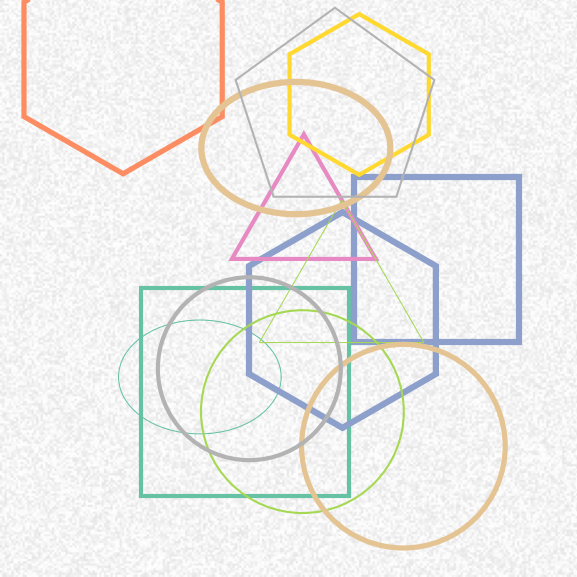[{"shape": "square", "thickness": 2, "radius": 0.9, "center": [0.424, 0.321]}, {"shape": "oval", "thickness": 0.5, "radius": 0.7, "center": [0.346, 0.346]}, {"shape": "hexagon", "thickness": 2.5, "radius": 0.99, "center": [0.213, 0.896]}, {"shape": "hexagon", "thickness": 3, "radius": 0.93, "center": [0.593, 0.445]}, {"shape": "square", "thickness": 3, "radius": 0.71, "center": [0.755, 0.55]}, {"shape": "triangle", "thickness": 2, "radius": 0.72, "center": [0.526, 0.623]}, {"shape": "triangle", "thickness": 0.5, "radius": 0.82, "center": [0.592, 0.488]}, {"shape": "circle", "thickness": 1, "radius": 0.88, "center": [0.524, 0.286]}, {"shape": "hexagon", "thickness": 2, "radius": 0.7, "center": [0.622, 0.836]}, {"shape": "oval", "thickness": 3, "radius": 0.82, "center": [0.512, 0.743]}, {"shape": "circle", "thickness": 2.5, "radius": 0.88, "center": [0.699, 0.227]}, {"shape": "pentagon", "thickness": 1, "radius": 0.9, "center": [0.58, 0.805]}, {"shape": "circle", "thickness": 2, "radius": 0.79, "center": [0.432, 0.361]}]